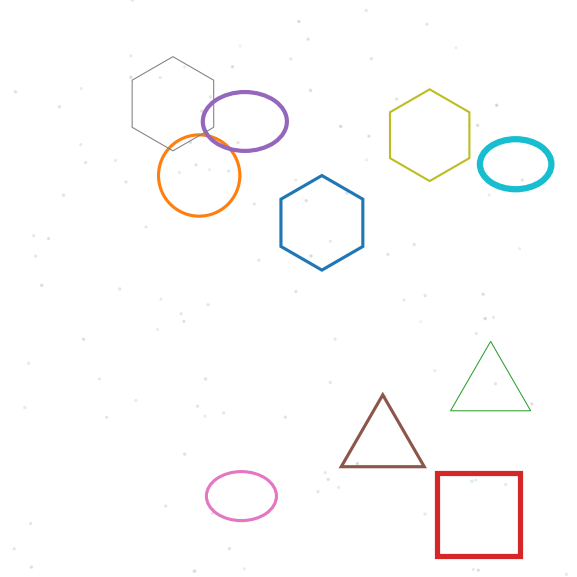[{"shape": "hexagon", "thickness": 1.5, "radius": 0.41, "center": [0.557, 0.613]}, {"shape": "circle", "thickness": 1.5, "radius": 0.35, "center": [0.345, 0.695]}, {"shape": "triangle", "thickness": 0.5, "radius": 0.4, "center": [0.85, 0.328]}, {"shape": "square", "thickness": 2.5, "radius": 0.36, "center": [0.829, 0.108]}, {"shape": "oval", "thickness": 2, "radius": 0.36, "center": [0.424, 0.789]}, {"shape": "triangle", "thickness": 1.5, "radius": 0.41, "center": [0.663, 0.232]}, {"shape": "oval", "thickness": 1.5, "radius": 0.3, "center": [0.418, 0.14]}, {"shape": "hexagon", "thickness": 0.5, "radius": 0.41, "center": [0.299, 0.82]}, {"shape": "hexagon", "thickness": 1, "radius": 0.4, "center": [0.744, 0.765]}, {"shape": "oval", "thickness": 3, "radius": 0.31, "center": [0.893, 0.715]}]